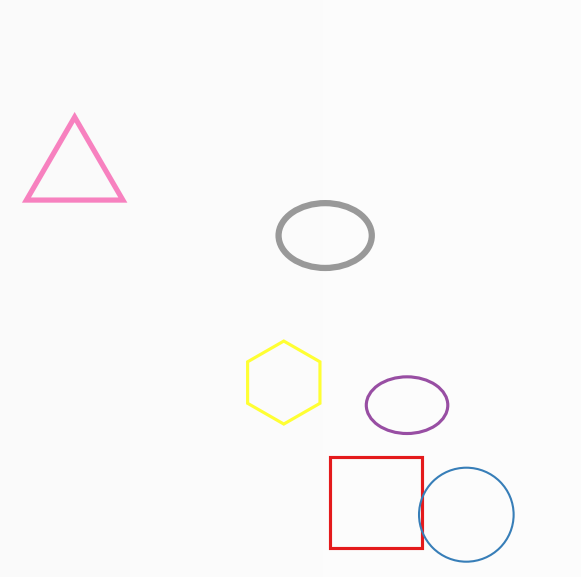[{"shape": "square", "thickness": 1.5, "radius": 0.4, "center": [0.647, 0.129]}, {"shape": "circle", "thickness": 1, "radius": 0.41, "center": [0.802, 0.108]}, {"shape": "oval", "thickness": 1.5, "radius": 0.35, "center": [0.7, 0.298]}, {"shape": "hexagon", "thickness": 1.5, "radius": 0.36, "center": [0.488, 0.337]}, {"shape": "triangle", "thickness": 2.5, "radius": 0.48, "center": [0.128, 0.701]}, {"shape": "oval", "thickness": 3, "radius": 0.4, "center": [0.559, 0.591]}]